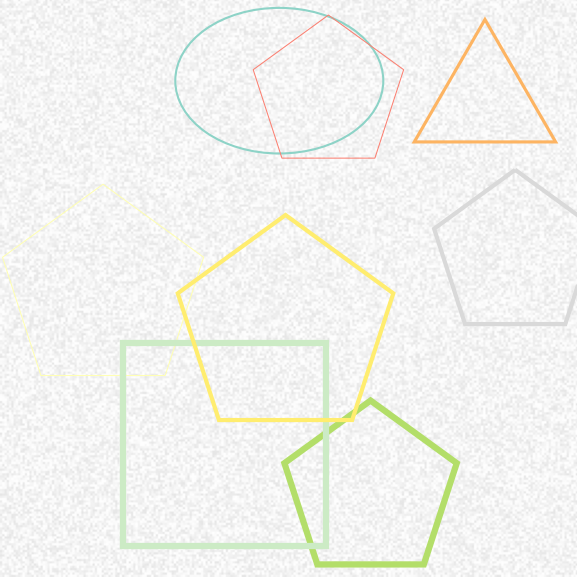[{"shape": "oval", "thickness": 1, "radius": 0.9, "center": [0.484, 0.859]}, {"shape": "pentagon", "thickness": 0.5, "radius": 0.92, "center": [0.178, 0.497]}, {"shape": "pentagon", "thickness": 0.5, "radius": 0.68, "center": [0.569, 0.836]}, {"shape": "triangle", "thickness": 1.5, "radius": 0.71, "center": [0.84, 0.824]}, {"shape": "pentagon", "thickness": 3, "radius": 0.78, "center": [0.642, 0.149]}, {"shape": "pentagon", "thickness": 2, "radius": 0.74, "center": [0.892, 0.557]}, {"shape": "square", "thickness": 3, "radius": 0.88, "center": [0.389, 0.23]}, {"shape": "pentagon", "thickness": 2, "radius": 0.98, "center": [0.494, 0.431]}]